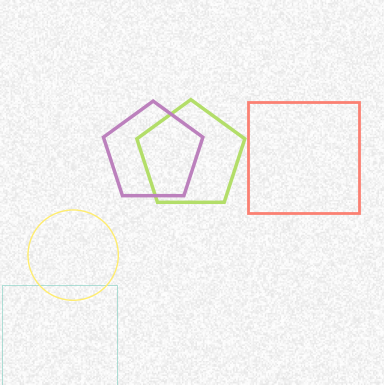[{"shape": "square", "thickness": 0.5, "radius": 0.75, "center": [0.155, 0.111]}, {"shape": "square", "thickness": 2, "radius": 0.72, "center": [0.788, 0.591]}, {"shape": "pentagon", "thickness": 2.5, "radius": 0.74, "center": [0.496, 0.594]}, {"shape": "pentagon", "thickness": 2.5, "radius": 0.68, "center": [0.398, 0.602]}, {"shape": "circle", "thickness": 1, "radius": 0.59, "center": [0.19, 0.337]}]